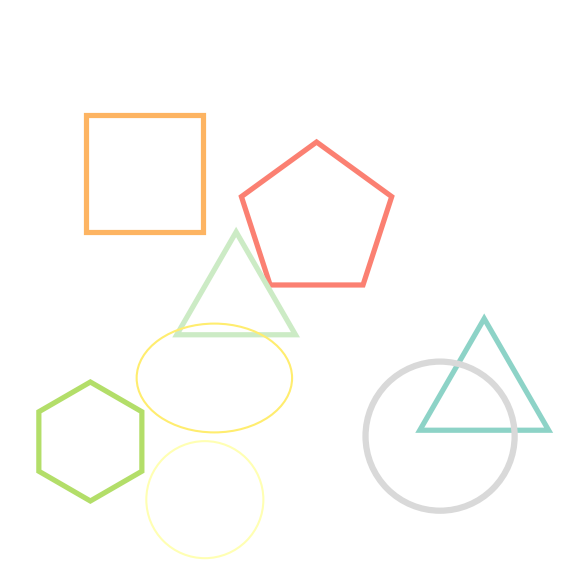[{"shape": "triangle", "thickness": 2.5, "radius": 0.64, "center": [0.838, 0.319]}, {"shape": "circle", "thickness": 1, "radius": 0.51, "center": [0.355, 0.134]}, {"shape": "pentagon", "thickness": 2.5, "radius": 0.68, "center": [0.548, 0.616]}, {"shape": "square", "thickness": 2.5, "radius": 0.5, "center": [0.25, 0.699]}, {"shape": "hexagon", "thickness": 2.5, "radius": 0.51, "center": [0.156, 0.235]}, {"shape": "circle", "thickness": 3, "radius": 0.65, "center": [0.762, 0.244]}, {"shape": "triangle", "thickness": 2.5, "radius": 0.59, "center": [0.409, 0.479]}, {"shape": "oval", "thickness": 1, "radius": 0.67, "center": [0.371, 0.345]}]